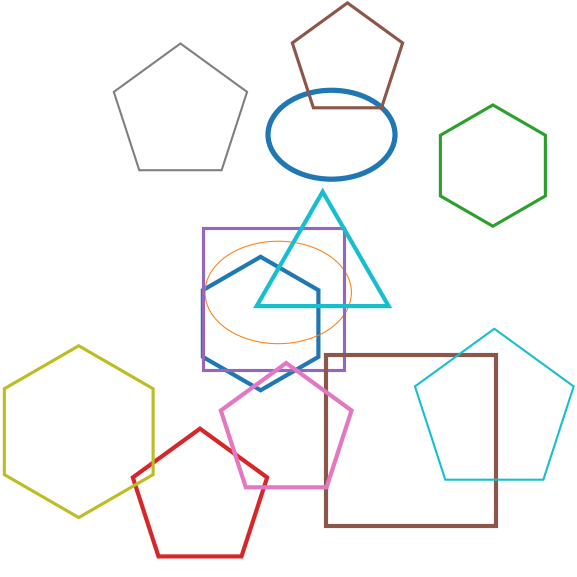[{"shape": "hexagon", "thickness": 2, "radius": 0.58, "center": [0.451, 0.439]}, {"shape": "oval", "thickness": 2.5, "radius": 0.55, "center": [0.574, 0.766]}, {"shape": "oval", "thickness": 0.5, "radius": 0.63, "center": [0.482, 0.493]}, {"shape": "hexagon", "thickness": 1.5, "radius": 0.52, "center": [0.853, 0.712]}, {"shape": "pentagon", "thickness": 2, "radius": 0.61, "center": [0.346, 0.135]}, {"shape": "square", "thickness": 1.5, "radius": 0.61, "center": [0.474, 0.482]}, {"shape": "square", "thickness": 2, "radius": 0.74, "center": [0.712, 0.237]}, {"shape": "pentagon", "thickness": 1.5, "radius": 0.5, "center": [0.602, 0.894]}, {"shape": "pentagon", "thickness": 2, "radius": 0.59, "center": [0.496, 0.252]}, {"shape": "pentagon", "thickness": 1, "radius": 0.61, "center": [0.312, 0.803]}, {"shape": "hexagon", "thickness": 1.5, "radius": 0.74, "center": [0.136, 0.252]}, {"shape": "pentagon", "thickness": 1, "radius": 0.72, "center": [0.856, 0.285]}, {"shape": "triangle", "thickness": 2, "radius": 0.66, "center": [0.559, 0.535]}]